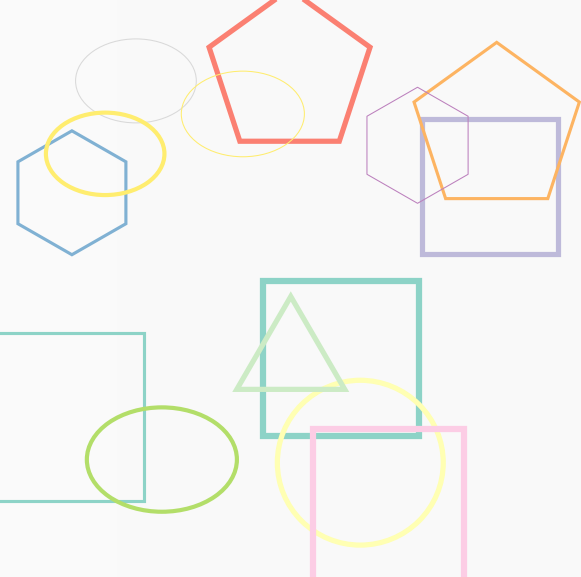[{"shape": "square", "thickness": 1.5, "radius": 0.73, "center": [0.103, 0.278]}, {"shape": "square", "thickness": 3, "radius": 0.67, "center": [0.587, 0.378]}, {"shape": "circle", "thickness": 2.5, "radius": 0.71, "center": [0.62, 0.198]}, {"shape": "square", "thickness": 2.5, "radius": 0.58, "center": [0.843, 0.677]}, {"shape": "pentagon", "thickness": 2.5, "radius": 0.73, "center": [0.498, 0.872]}, {"shape": "hexagon", "thickness": 1.5, "radius": 0.54, "center": [0.124, 0.665]}, {"shape": "pentagon", "thickness": 1.5, "radius": 0.75, "center": [0.855, 0.776]}, {"shape": "oval", "thickness": 2, "radius": 0.65, "center": [0.278, 0.203]}, {"shape": "square", "thickness": 3, "radius": 0.65, "center": [0.669, 0.127]}, {"shape": "oval", "thickness": 0.5, "radius": 0.52, "center": [0.234, 0.859]}, {"shape": "hexagon", "thickness": 0.5, "radius": 0.5, "center": [0.718, 0.748]}, {"shape": "triangle", "thickness": 2.5, "radius": 0.54, "center": [0.5, 0.379]}, {"shape": "oval", "thickness": 2, "radius": 0.51, "center": [0.181, 0.733]}, {"shape": "oval", "thickness": 0.5, "radius": 0.53, "center": [0.418, 0.802]}]